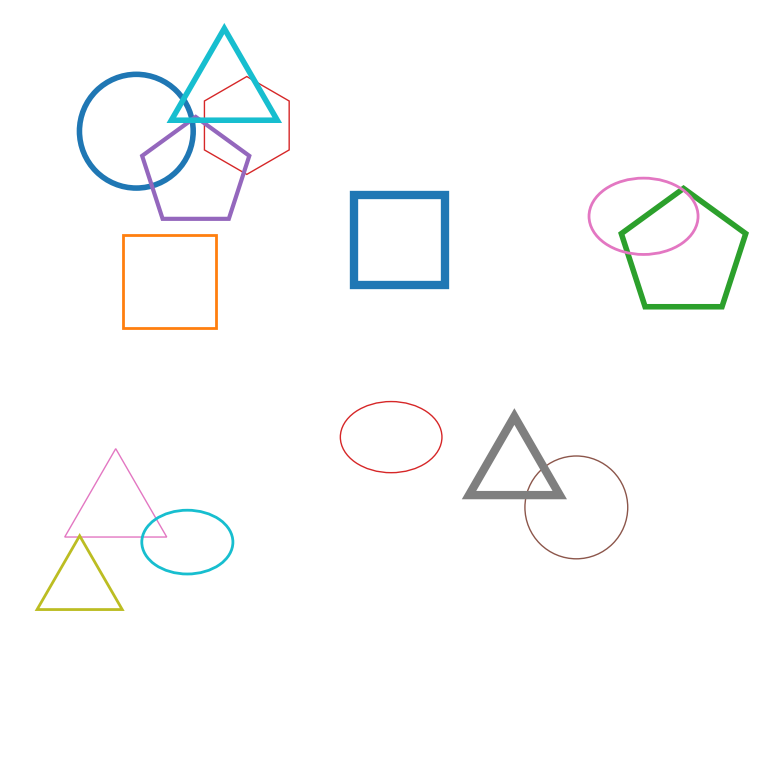[{"shape": "square", "thickness": 3, "radius": 0.29, "center": [0.519, 0.688]}, {"shape": "circle", "thickness": 2, "radius": 0.37, "center": [0.177, 0.83]}, {"shape": "square", "thickness": 1, "radius": 0.3, "center": [0.22, 0.634]}, {"shape": "pentagon", "thickness": 2, "radius": 0.42, "center": [0.888, 0.67]}, {"shape": "oval", "thickness": 0.5, "radius": 0.33, "center": [0.508, 0.432]}, {"shape": "hexagon", "thickness": 0.5, "radius": 0.32, "center": [0.321, 0.837]}, {"shape": "pentagon", "thickness": 1.5, "radius": 0.37, "center": [0.254, 0.775]}, {"shape": "circle", "thickness": 0.5, "radius": 0.33, "center": [0.748, 0.341]}, {"shape": "triangle", "thickness": 0.5, "radius": 0.38, "center": [0.15, 0.341]}, {"shape": "oval", "thickness": 1, "radius": 0.35, "center": [0.836, 0.719]}, {"shape": "triangle", "thickness": 3, "radius": 0.34, "center": [0.668, 0.391]}, {"shape": "triangle", "thickness": 1, "radius": 0.32, "center": [0.103, 0.24]}, {"shape": "triangle", "thickness": 2, "radius": 0.4, "center": [0.291, 0.884]}, {"shape": "oval", "thickness": 1, "radius": 0.3, "center": [0.243, 0.296]}]